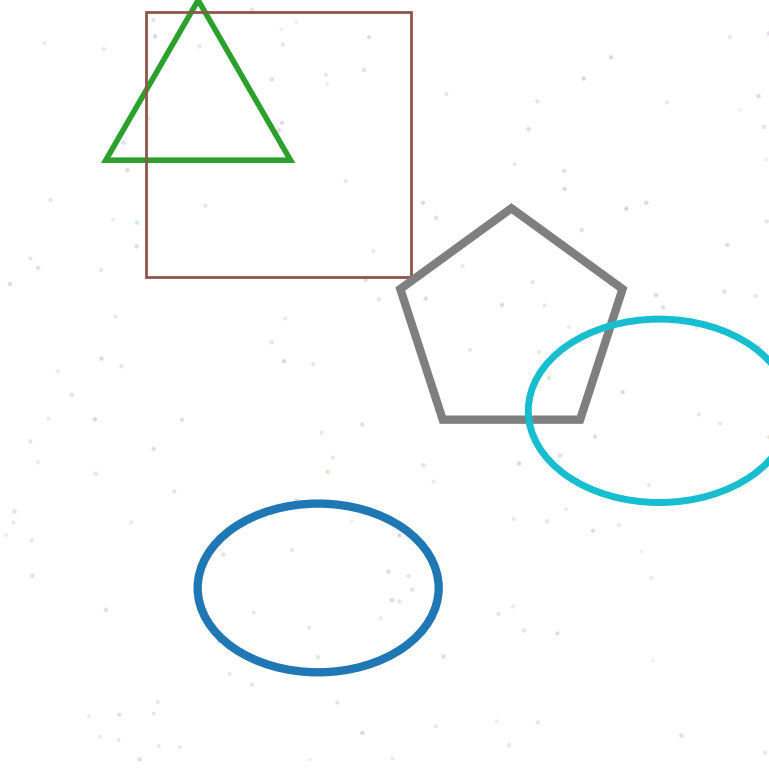[{"shape": "oval", "thickness": 3, "radius": 0.78, "center": [0.413, 0.236]}, {"shape": "triangle", "thickness": 2, "radius": 0.69, "center": [0.257, 0.861]}, {"shape": "square", "thickness": 1, "radius": 0.86, "center": [0.362, 0.813]}, {"shape": "pentagon", "thickness": 3, "radius": 0.76, "center": [0.664, 0.578]}, {"shape": "oval", "thickness": 2.5, "radius": 0.85, "center": [0.856, 0.466]}]